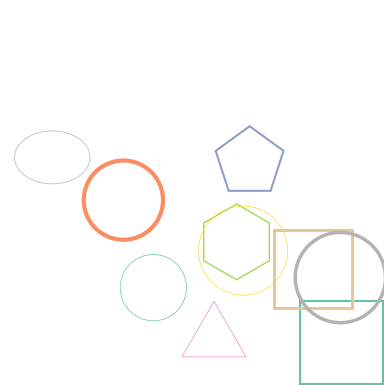[{"shape": "square", "thickness": 1.5, "radius": 0.54, "center": [0.888, 0.111]}, {"shape": "circle", "thickness": 0.5, "radius": 0.43, "center": [0.398, 0.253]}, {"shape": "circle", "thickness": 3, "radius": 0.51, "center": [0.32, 0.48]}, {"shape": "pentagon", "thickness": 1.5, "radius": 0.46, "center": [0.648, 0.579]}, {"shape": "triangle", "thickness": 0.5, "radius": 0.48, "center": [0.556, 0.121]}, {"shape": "hexagon", "thickness": 1, "radius": 0.49, "center": [0.614, 0.372]}, {"shape": "circle", "thickness": 0.5, "radius": 0.58, "center": [0.632, 0.349]}, {"shape": "square", "thickness": 2, "radius": 0.51, "center": [0.812, 0.302]}, {"shape": "circle", "thickness": 2.5, "radius": 0.59, "center": [0.884, 0.279]}, {"shape": "oval", "thickness": 0.5, "radius": 0.49, "center": [0.136, 0.591]}]